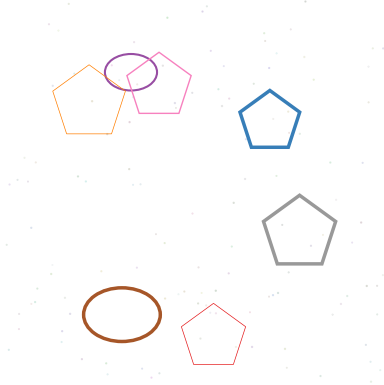[{"shape": "pentagon", "thickness": 0.5, "radius": 0.44, "center": [0.555, 0.124]}, {"shape": "pentagon", "thickness": 2.5, "radius": 0.41, "center": [0.701, 0.683]}, {"shape": "oval", "thickness": 1.5, "radius": 0.34, "center": [0.34, 0.812]}, {"shape": "pentagon", "thickness": 0.5, "radius": 0.5, "center": [0.231, 0.733]}, {"shape": "oval", "thickness": 2.5, "radius": 0.5, "center": [0.317, 0.183]}, {"shape": "pentagon", "thickness": 1, "radius": 0.44, "center": [0.413, 0.777]}, {"shape": "pentagon", "thickness": 2.5, "radius": 0.49, "center": [0.778, 0.394]}]